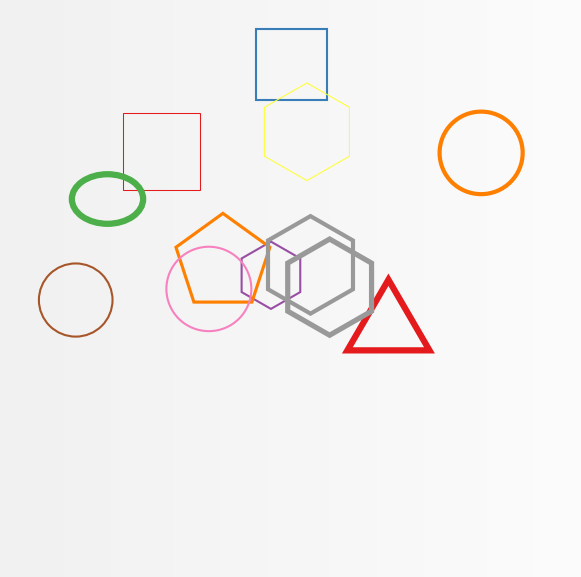[{"shape": "square", "thickness": 0.5, "radius": 0.33, "center": [0.278, 0.737]}, {"shape": "triangle", "thickness": 3, "radius": 0.41, "center": [0.668, 0.433]}, {"shape": "square", "thickness": 1, "radius": 0.31, "center": [0.502, 0.887]}, {"shape": "oval", "thickness": 3, "radius": 0.31, "center": [0.185, 0.655]}, {"shape": "hexagon", "thickness": 1, "radius": 0.29, "center": [0.466, 0.523]}, {"shape": "circle", "thickness": 2, "radius": 0.36, "center": [0.828, 0.734]}, {"shape": "pentagon", "thickness": 1.5, "radius": 0.42, "center": [0.383, 0.545]}, {"shape": "hexagon", "thickness": 0.5, "radius": 0.42, "center": [0.528, 0.771]}, {"shape": "circle", "thickness": 1, "radius": 0.32, "center": [0.13, 0.48]}, {"shape": "circle", "thickness": 1, "radius": 0.37, "center": [0.359, 0.499]}, {"shape": "hexagon", "thickness": 2, "radius": 0.42, "center": [0.534, 0.54]}, {"shape": "hexagon", "thickness": 2.5, "radius": 0.42, "center": [0.567, 0.502]}]